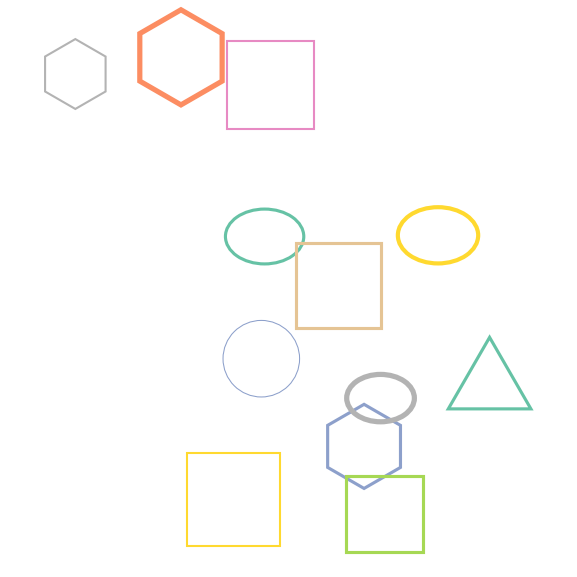[{"shape": "oval", "thickness": 1.5, "radius": 0.34, "center": [0.458, 0.59]}, {"shape": "triangle", "thickness": 1.5, "radius": 0.41, "center": [0.848, 0.332]}, {"shape": "hexagon", "thickness": 2.5, "radius": 0.41, "center": [0.313, 0.9]}, {"shape": "circle", "thickness": 0.5, "radius": 0.33, "center": [0.452, 0.378]}, {"shape": "hexagon", "thickness": 1.5, "radius": 0.36, "center": [0.63, 0.226]}, {"shape": "square", "thickness": 1, "radius": 0.38, "center": [0.468, 0.852]}, {"shape": "square", "thickness": 1.5, "radius": 0.33, "center": [0.665, 0.109]}, {"shape": "oval", "thickness": 2, "radius": 0.35, "center": [0.758, 0.592]}, {"shape": "square", "thickness": 1, "radius": 0.4, "center": [0.405, 0.134]}, {"shape": "square", "thickness": 1.5, "radius": 0.37, "center": [0.586, 0.505]}, {"shape": "oval", "thickness": 2.5, "radius": 0.29, "center": [0.659, 0.31]}, {"shape": "hexagon", "thickness": 1, "radius": 0.3, "center": [0.13, 0.871]}]